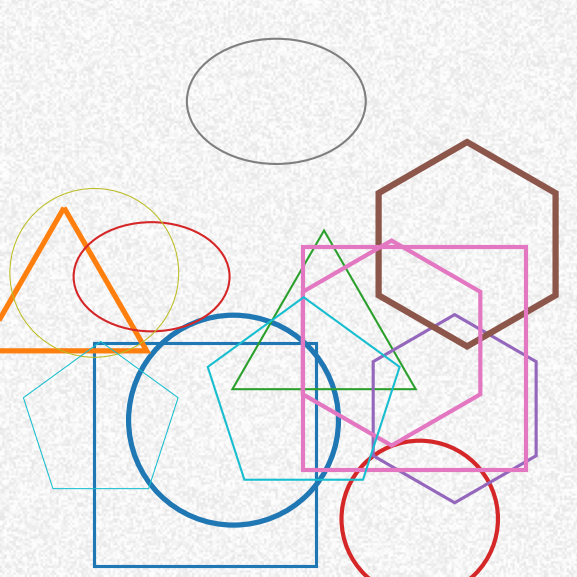[{"shape": "square", "thickness": 1.5, "radius": 0.96, "center": [0.355, 0.212]}, {"shape": "circle", "thickness": 2.5, "radius": 0.91, "center": [0.404, 0.272]}, {"shape": "triangle", "thickness": 2.5, "radius": 0.83, "center": [0.111, 0.474]}, {"shape": "triangle", "thickness": 1, "radius": 0.92, "center": [0.561, 0.417]}, {"shape": "oval", "thickness": 1, "radius": 0.68, "center": [0.263, 0.52]}, {"shape": "circle", "thickness": 2, "radius": 0.68, "center": [0.727, 0.101]}, {"shape": "hexagon", "thickness": 1.5, "radius": 0.81, "center": [0.787, 0.291]}, {"shape": "hexagon", "thickness": 3, "radius": 0.88, "center": [0.809, 0.576]}, {"shape": "hexagon", "thickness": 2, "radius": 0.89, "center": [0.678, 0.405]}, {"shape": "square", "thickness": 2, "radius": 0.96, "center": [0.717, 0.378]}, {"shape": "oval", "thickness": 1, "radius": 0.77, "center": [0.478, 0.824]}, {"shape": "circle", "thickness": 0.5, "radius": 0.73, "center": [0.163, 0.527]}, {"shape": "pentagon", "thickness": 1, "radius": 0.87, "center": [0.526, 0.31]}, {"shape": "pentagon", "thickness": 0.5, "radius": 0.7, "center": [0.174, 0.267]}]